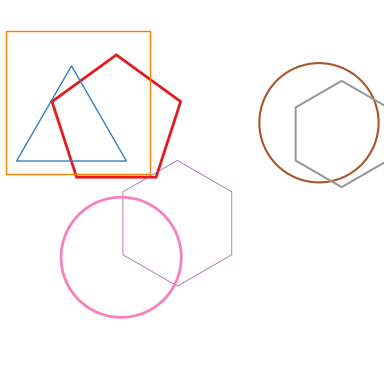[{"shape": "pentagon", "thickness": 2, "radius": 0.88, "center": [0.302, 0.682]}, {"shape": "triangle", "thickness": 1, "radius": 0.82, "center": [0.186, 0.664]}, {"shape": "hexagon", "thickness": 0.5, "radius": 0.82, "center": [0.461, 0.42]}, {"shape": "square", "thickness": 1, "radius": 0.93, "center": [0.203, 0.734]}, {"shape": "circle", "thickness": 1.5, "radius": 0.77, "center": [0.828, 0.681]}, {"shape": "circle", "thickness": 2, "radius": 0.78, "center": [0.315, 0.332]}, {"shape": "hexagon", "thickness": 1.5, "radius": 0.69, "center": [0.887, 0.652]}]